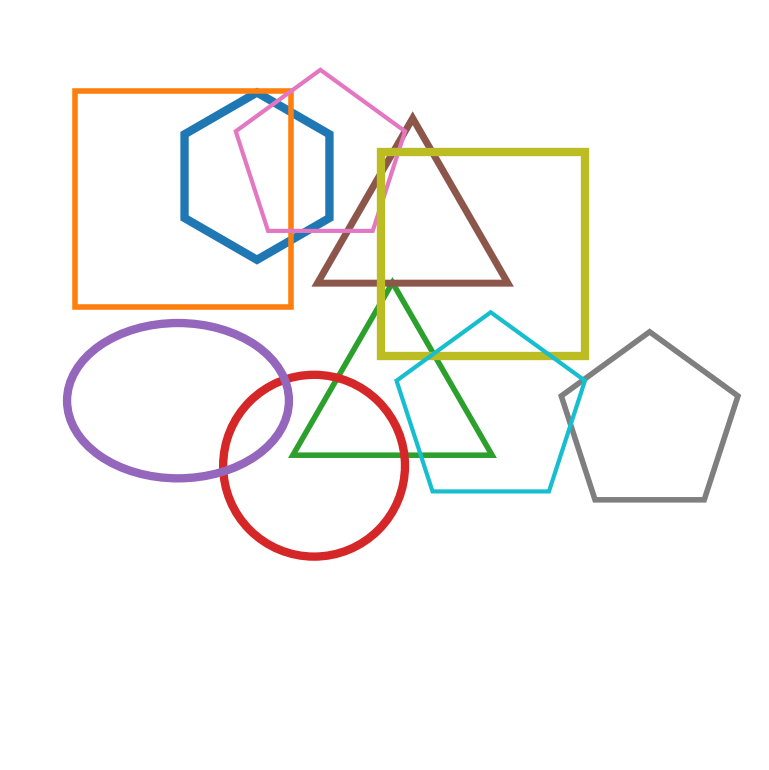[{"shape": "hexagon", "thickness": 3, "radius": 0.54, "center": [0.334, 0.771]}, {"shape": "square", "thickness": 2, "radius": 0.7, "center": [0.238, 0.742]}, {"shape": "triangle", "thickness": 2, "radius": 0.75, "center": [0.51, 0.484]}, {"shape": "circle", "thickness": 3, "radius": 0.59, "center": [0.408, 0.395]}, {"shape": "oval", "thickness": 3, "radius": 0.72, "center": [0.231, 0.48]}, {"shape": "triangle", "thickness": 2.5, "radius": 0.71, "center": [0.536, 0.704]}, {"shape": "pentagon", "thickness": 1.5, "radius": 0.58, "center": [0.416, 0.794]}, {"shape": "pentagon", "thickness": 2, "radius": 0.6, "center": [0.844, 0.448]}, {"shape": "square", "thickness": 3, "radius": 0.66, "center": [0.628, 0.67]}, {"shape": "pentagon", "thickness": 1.5, "radius": 0.64, "center": [0.637, 0.466]}]